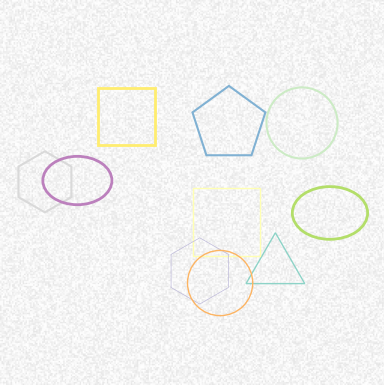[{"shape": "triangle", "thickness": 1, "radius": 0.44, "center": [0.715, 0.307]}, {"shape": "square", "thickness": 1, "radius": 0.44, "center": [0.589, 0.424]}, {"shape": "hexagon", "thickness": 0.5, "radius": 0.43, "center": [0.519, 0.296]}, {"shape": "pentagon", "thickness": 1.5, "radius": 0.5, "center": [0.595, 0.677]}, {"shape": "circle", "thickness": 1, "radius": 0.42, "center": [0.572, 0.265]}, {"shape": "oval", "thickness": 2, "radius": 0.49, "center": [0.857, 0.447]}, {"shape": "hexagon", "thickness": 1.5, "radius": 0.4, "center": [0.117, 0.528]}, {"shape": "oval", "thickness": 2, "radius": 0.45, "center": [0.201, 0.531]}, {"shape": "circle", "thickness": 1.5, "radius": 0.46, "center": [0.784, 0.681]}, {"shape": "square", "thickness": 2, "radius": 0.37, "center": [0.329, 0.697]}]